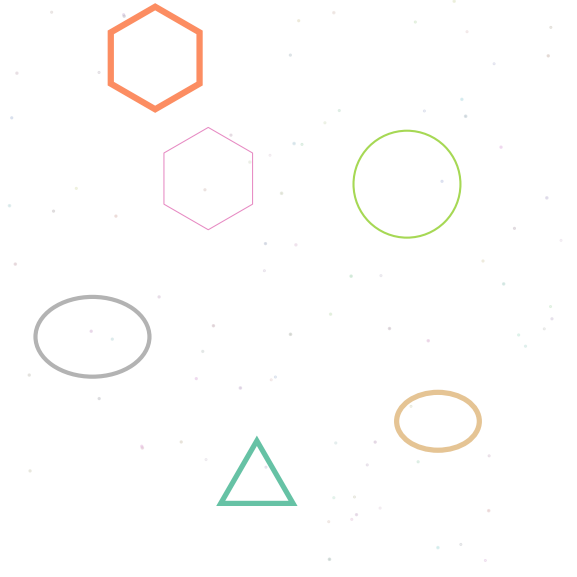[{"shape": "triangle", "thickness": 2.5, "radius": 0.36, "center": [0.445, 0.164]}, {"shape": "hexagon", "thickness": 3, "radius": 0.44, "center": [0.269, 0.899]}, {"shape": "hexagon", "thickness": 0.5, "radius": 0.44, "center": [0.361, 0.69]}, {"shape": "circle", "thickness": 1, "radius": 0.46, "center": [0.705, 0.68]}, {"shape": "oval", "thickness": 2.5, "radius": 0.36, "center": [0.758, 0.27]}, {"shape": "oval", "thickness": 2, "radius": 0.49, "center": [0.16, 0.416]}]